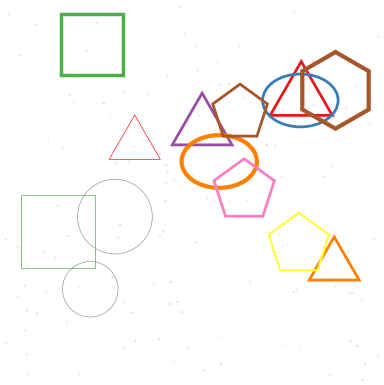[{"shape": "triangle", "thickness": 0.5, "radius": 0.38, "center": [0.35, 0.624]}, {"shape": "triangle", "thickness": 2, "radius": 0.47, "center": [0.782, 0.747]}, {"shape": "oval", "thickness": 2, "radius": 0.49, "center": [0.78, 0.739]}, {"shape": "square", "thickness": 2.5, "radius": 0.4, "center": [0.239, 0.884]}, {"shape": "square", "thickness": 0.5, "radius": 0.48, "center": [0.151, 0.399]}, {"shape": "triangle", "thickness": 2, "radius": 0.45, "center": [0.525, 0.669]}, {"shape": "oval", "thickness": 3, "radius": 0.49, "center": [0.569, 0.581]}, {"shape": "triangle", "thickness": 2, "radius": 0.37, "center": [0.868, 0.31]}, {"shape": "pentagon", "thickness": 1.5, "radius": 0.41, "center": [0.776, 0.365]}, {"shape": "hexagon", "thickness": 3, "radius": 0.5, "center": [0.871, 0.765]}, {"shape": "pentagon", "thickness": 2, "radius": 0.37, "center": [0.624, 0.707]}, {"shape": "pentagon", "thickness": 2, "radius": 0.41, "center": [0.634, 0.505]}, {"shape": "circle", "thickness": 0.5, "radius": 0.49, "center": [0.298, 0.437]}, {"shape": "circle", "thickness": 0.5, "radius": 0.36, "center": [0.234, 0.249]}]